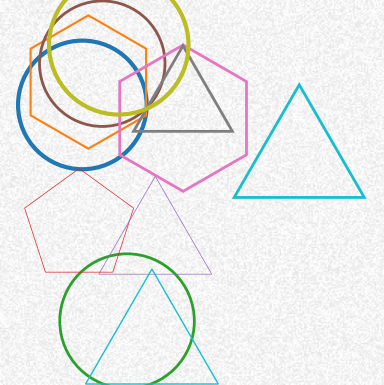[{"shape": "circle", "thickness": 3, "radius": 0.84, "center": [0.214, 0.727]}, {"shape": "hexagon", "thickness": 1.5, "radius": 0.87, "center": [0.229, 0.787]}, {"shape": "circle", "thickness": 2, "radius": 0.87, "center": [0.33, 0.166]}, {"shape": "pentagon", "thickness": 0.5, "radius": 0.74, "center": [0.205, 0.413]}, {"shape": "triangle", "thickness": 0.5, "radius": 0.85, "center": [0.403, 0.373]}, {"shape": "circle", "thickness": 2, "radius": 0.81, "center": [0.266, 0.835]}, {"shape": "hexagon", "thickness": 2, "radius": 0.95, "center": [0.476, 0.693]}, {"shape": "triangle", "thickness": 2, "radius": 0.74, "center": [0.475, 0.733]}, {"shape": "circle", "thickness": 3, "radius": 0.91, "center": [0.308, 0.884]}, {"shape": "triangle", "thickness": 1, "radius": 1.0, "center": [0.395, 0.102]}, {"shape": "triangle", "thickness": 2, "radius": 0.98, "center": [0.777, 0.585]}]